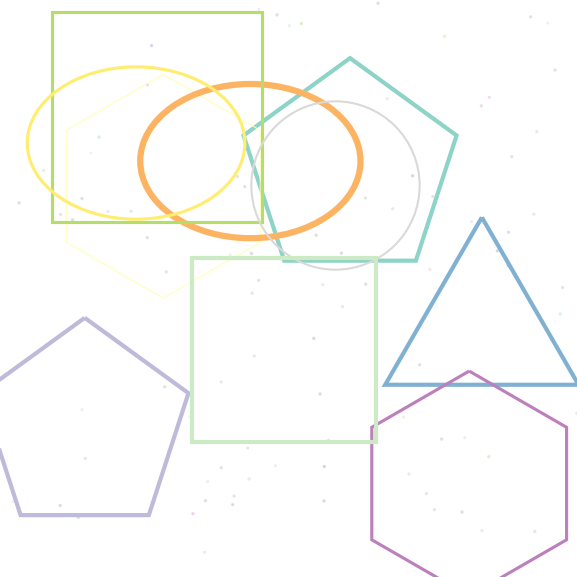[{"shape": "pentagon", "thickness": 2, "radius": 0.97, "center": [0.606, 0.705]}, {"shape": "hexagon", "thickness": 0.5, "radius": 0.97, "center": [0.283, 0.677]}, {"shape": "pentagon", "thickness": 2, "radius": 0.94, "center": [0.147, 0.26]}, {"shape": "triangle", "thickness": 2, "radius": 0.97, "center": [0.834, 0.43]}, {"shape": "oval", "thickness": 3, "radius": 0.95, "center": [0.434, 0.72]}, {"shape": "square", "thickness": 1.5, "radius": 0.91, "center": [0.271, 0.796]}, {"shape": "circle", "thickness": 1, "radius": 0.73, "center": [0.581, 0.678]}, {"shape": "hexagon", "thickness": 1.5, "radius": 0.97, "center": [0.812, 0.162]}, {"shape": "square", "thickness": 2, "radius": 0.8, "center": [0.492, 0.393]}, {"shape": "oval", "thickness": 1.5, "radius": 0.94, "center": [0.236, 0.751]}]